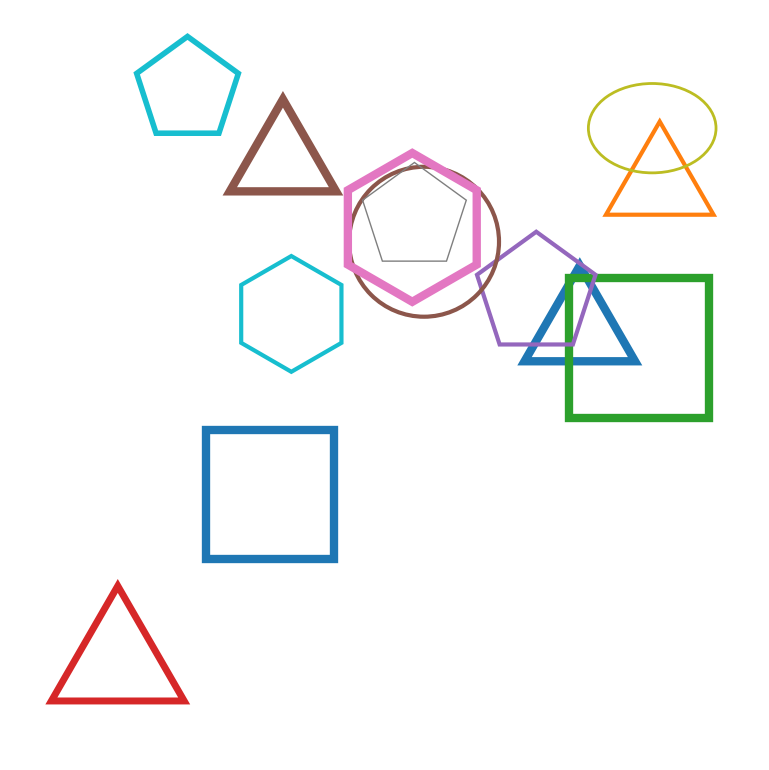[{"shape": "square", "thickness": 3, "radius": 0.42, "center": [0.351, 0.358]}, {"shape": "triangle", "thickness": 3, "radius": 0.41, "center": [0.753, 0.572]}, {"shape": "triangle", "thickness": 1.5, "radius": 0.4, "center": [0.857, 0.761]}, {"shape": "square", "thickness": 3, "radius": 0.46, "center": [0.83, 0.549]}, {"shape": "triangle", "thickness": 2.5, "radius": 0.5, "center": [0.153, 0.139]}, {"shape": "pentagon", "thickness": 1.5, "radius": 0.4, "center": [0.696, 0.618]}, {"shape": "triangle", "thickness": 3, "radius": 0.4, "center": [0.367, 0.791]}, {"shape": "circle", "thickness": 1.5, "radius": 0.49, "center": [0.551, 0.686]}, {"shape": "hexagon", "thickness": 3, "radius": 0.48, "center": [0.535, 0.705]}, {"shape": "pentagon", "thickness": 0.5, "radius": 0.35, "center": [0.538, 0.718]}, {"shape": "oval", "thickness": 1, "radius": 0.41, "center": [0.847, 0.834]}, {"shape": "hexagon", "thickness": 1.5, "radius": 0.38, "center": [0.378, 0.592]}, {"shape": "pentagon", "thickness": 2, "radius": 0.35, "center": [0.244, 0.883]}]